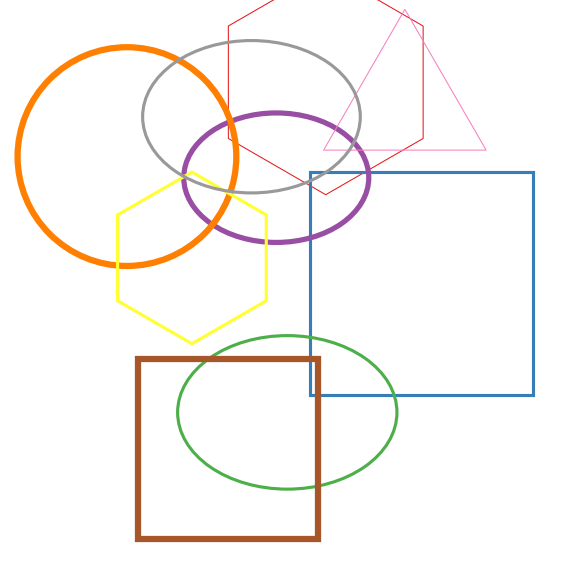[{"shape": "hexagon", "thickness": 0.5, "radius": 0.97, "center": [0.564, 0.857]}, {"shape": "square", "thickness": 1.5, "radius": 0.96, "center": [0.729, 0.508]}, {"shape": "oval", "thickness": 1.5, "radius": 0.95, "center": [0.497, 0.285]}, {"shape": "oval", "thickness": 2.5, "radius": 0.8, "center": [0.478, 0.691]}, {"shape": "circle", "thickness": 3, "radius": 0.95, "center": [0.22, 0.728]}, {"shape": "hexagon", "thickness": 1.5, "radius": 0.74, "center": [0.332, 0.553]}, {"shape": "square", "thickness": 3, "radius": 0.78, "center": [0.395, 0.222]}, {"shape": "triangle", "thickness": 0.5, "radius": 0.81, "center": [0.701, 0.82]}, {"shape": "oval", "thickness": 1.5, "radius": 0.94, "center": [0.435, 0.797]}]